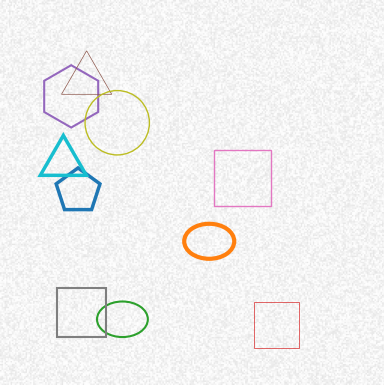[{"shape": "pentagon", "thickness": 2.5, "radius": 0.3, "center": [0.203, 0.504]}, {"shape": "oval", "thickness": 3, "radius": 0.32, "center": [0.543, 0.373]}, {"shape": "oval", "thickness": 1.5, "radius": 0.33, "center": [0.318, 0.171]}, {"shape": "square", "thickness": 0.5, "radius": 0.3, "center": [0.719, 0.156]}, {"shape": "hexagon", "thickness": 1.5, "radius": 0.4, "center": [0.185, 0.75]}, {"shape": "triangle", "thickness": 0.5, "radius": 0.38, "center": [0.225, 0.793]}, {"shape": "square", "thickness": 1, "radius": 0.37, "center": [0.63, 0.537]}, {"shape": "square", "thickness": 1.5, "radius": 0.32, "center": [0.211, 0.189]}, {"shape": "circle", "thickness": 1, "radius": 0.42, "center": [0.305, 0.681]}, {"shape": "triangle", "thickness": 2.5, "radius": 0.35, "center": [0.165, 0.579]}]